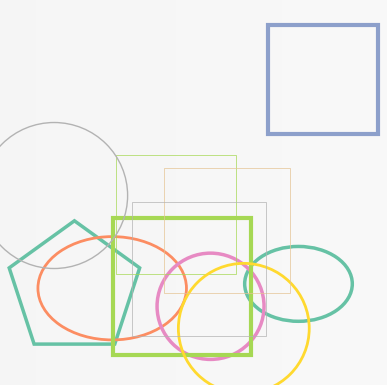[{"shape": "pentagon", "thickness": 2.5, "radius": 0.89, "center": [0.192, 0.249]}, {"shape": "oval", "thickness": 2.5, "radius": 0.69, "center": [0.77, 0.263]}, {"shape": "oval", "thickness": 2, "radius": 0.96, "center": [0.29, 0.251]}, {"shape": "square", "thickness": 3, "radius": 0.71, "center": [0.833, 0.794]}, {"shape": "circle", "thickness": 2.5, "radius": 0.69, "center": [0.543, 0.204]}, {"shape": "square", "thickness": 0.5, "radius": 0.77, "center": [0.455, 0.442]}, {"shape": "square", "thickness": 3, "radius": 0.89, "center": [0.47, 0.255]}, {"shape": "circle", "thickness": 2, "radius": 0.84, "center": [0.629, 0.147]}, {"shape": "square", "thickness": 0.5, "radius": 0.81, "center": [0.586, 0.402]}, {"shape": "circle", "thickness": 1, "radius": 0.95, "center": [0.14, 0.492]}, {"shape": "square", "thickness": 0.5, "radius": 0.87, "center": [0.513, 0.3]}]